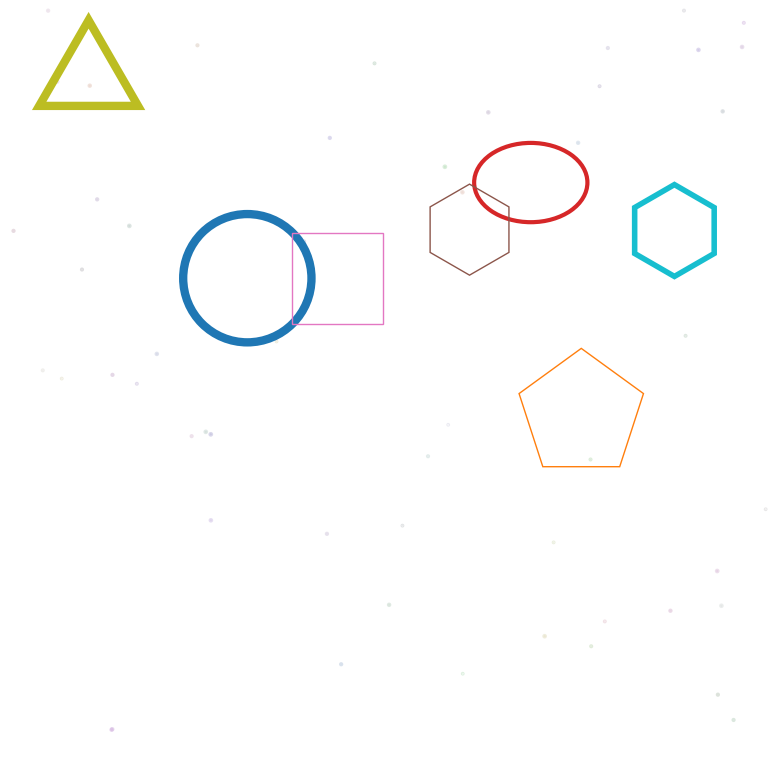[{"shape": "circle", "thickness": 3, "radius": 0.42, "center": [0.321, 0.639]}, {"shape": "pentagon", "thickness": 0.5, "radius": 0.42, "center": [0.755, 0.463]}, {"shape": "oval", "thickness": 1.5, "radius": 0.37, "center": [0.689, 0.763]}, {"shape": "hexagon", "thickness": 0.5, "radius": 0.3, "center": [0.61, 0.702]}, {"shape": "square", "thickness": 0.5, "radius": 0.3, "center": [0.438, 0.638]}, {"shape": "triangle", "thickness": 3, "radius": 0.37, "center": [0.115, 0.9]}, {"shape": "hexagon", "thickness": 2, "radius": 0.3, "center": [0.876, 0.701]}]